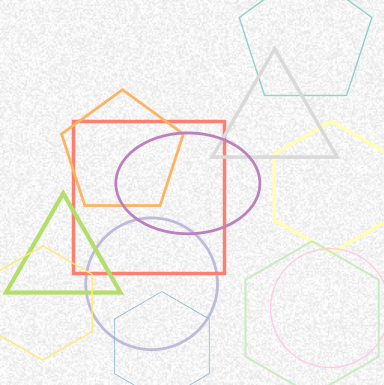[{"shape": "pentagon", "thickness": 1, "radius": 0.91, "center": [0.794, 0.899]}, {"shape": "hexagon", "thickness": 2.5, "radius": 0.86, "center": [0.861, 0.514]}, {"shape": "circle", "thickness": 2, "radius": 0.86, "center": [0.394, 0.263]}, {"shape": "square", "thickness": 2.5, "radius": 0.98, "center": [0.385, 0.489]}, {"shape": "hexagon", "thickness": 0.5, "radius": 0.71, "center": [0.42, 0.1]}, {"shape": "pentagon", "thickness": 2, "radius": 0.83, "center": [0.318, 0.601]}, {"shape": "triangle", "thickness": 3, "radius": 0.86, "center": [0.164, 0.326]}, {"shape": "circle", "thickness": 1, "radius": 0.77, "center": [0.857, 0.2]}, {"shape": "triangle", "thickness": 2.5, "radius": 0.94, "center": [0.714, 0.686]}, {"shape": "oval", "thickness": 2, "radius": 0.94, "center": [0.488, 0.524]}, {"shape": "hexagon", "thickness": 1.5, "radius": 1.0, "center": [0.811, 0.174]}, {"shape": "hexagon", "thickness": 1, "radius": 0.74, "center": [0.111, 0.213]}]